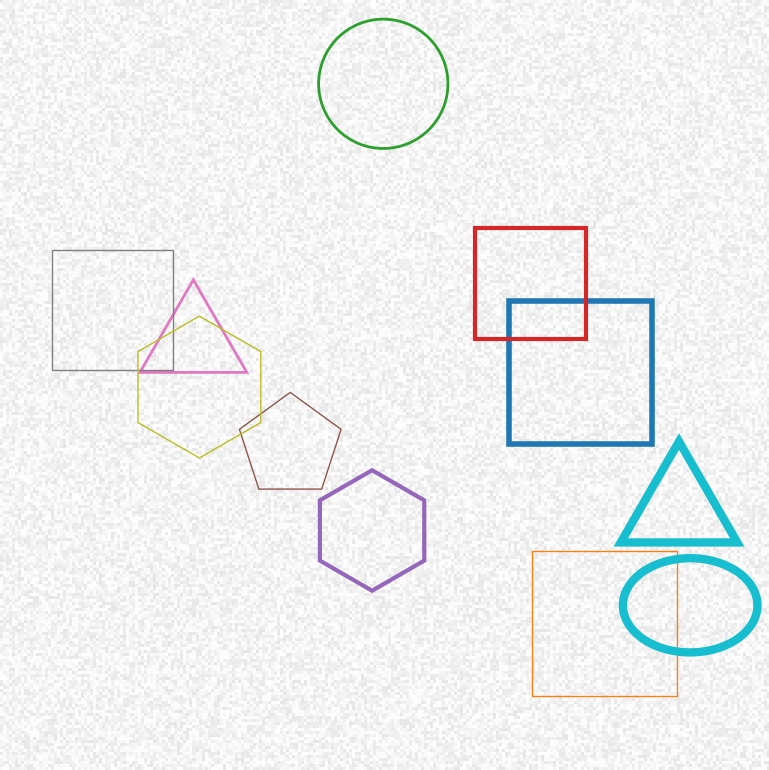[{"shape": "square", "thickness": 2, "radius": 0.47, "center": [0.754, 0.516]}, {"shape": "square", "thickness": 0.5, "radius": 0.47, "center": [0.785, 0.19]}, {"shape": "circle", "thickness": 1, "radius": 0.42, "center": [0.498, 0.891]}, {"shape": "square", "thickness": 1.5, "radius": 0.36, "center": [0.689, 0.632]}, {"shape": "hexagon", "thickness": 1.5, "radius": 0.39, "center": [0.483, 0.311]}, {"shape": "pentagon", "thickness": 0.5, "radius": 0.35, "center": [0.377, 0.421]}, {"shape": "triangle", "thickness": 1, "radius": 0.4, "center": [0.251, 0.556]}, {"shape": "square", "thickness": 0.5, "radius": 0.39, "center": [0.146, 0.597]}, {"shape": "hexagon", "thickness": 0.5, "radius": 0.46, "center": [0.259, 0.497]}, {"shape": "oval", "thickness": 3, "radius": 0.44, "center": [0.896, 0.214]}, {"shape": "triangle", "thickness": 3, "radius": 0.44, "center": [0.882, 0.339]}]